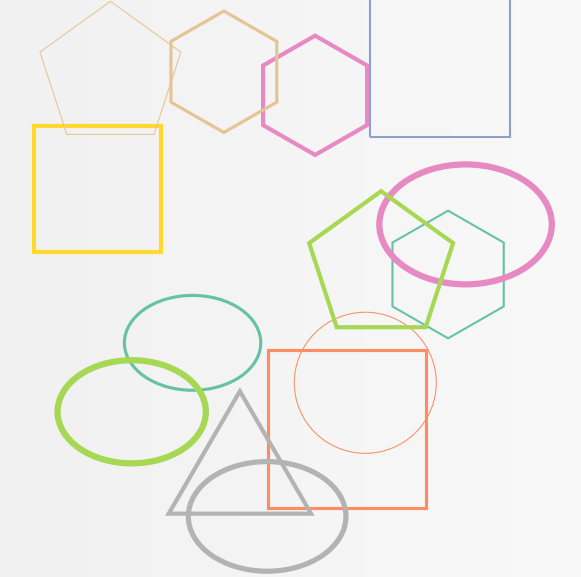[{"shape": "hexagon", "thickness": 1, "radius": 0.55, "center": [0.771, 0.524]}, {"shape": "oval", "thickness": 1.5, "radius": 0.59, "center": [0.331, 0.405]}, {"shape": "circle", "thickness": 0.5, "radius": 0.61, "center": [0.628, 0.336]}, {"shape": "square", "thickness": 1.5, "radius": 0.68, "center": [0.596, 0.256]}, {"shape": "square", "thickness": 1, "radius": 0.6, "center": [0.757, 0.882]}, {"shape": "oval", "thickness": 3, "radius": 0.74, "center": [0.801, 0.611]}, {"shape": "hexagon", "thickness": 2, "radius": 0.52, "center": [0.542, 0.834]}, {"shape": "oval", "thickness": 3, "radius": 0.64, "center": [0.227, 0.286]}, {"shape": "pentagon", "thickness": 2, "radius": 0.65, "center": [0.656, 0.538]}, {"shape": "square", "thickness": 2, "radius": 0.55, "center": [0.167, 0.672]}, {"shape": "hexagon", "thickness": 1.5, "radius": 0.53, "center": [0.385, 0.875]}, {"shape": "pentagon", "thickness": 0.5, "radius": 0.64, "center": [0.19, 0.87]}, {"shape": "triangle", "thickness": 2, "radius": 0.71, "center": [0.413, 0.18]}, {"shape": "oval", "thickness": 2.5, "radius": 0.68, "center": [0.46, 0.105]}]